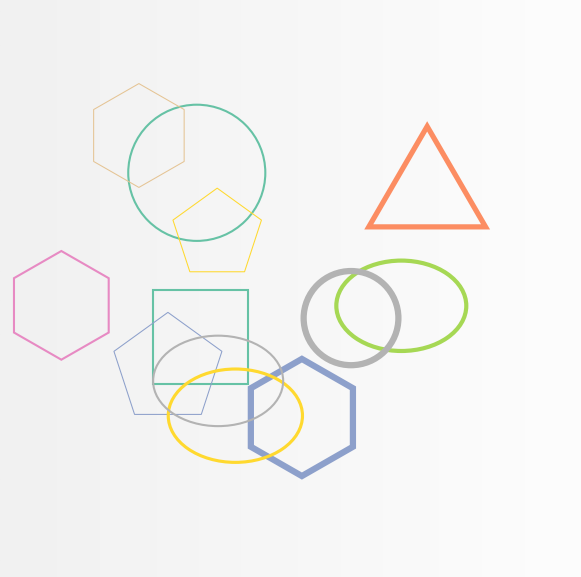[{"shape": "square", "thickness": 1, "radius": 0.41, "center": [0.345, 0.416]}, {"shape": "circle", "thickness": 1, "radius": 0.59, "center": [0.339, 0.7]}, {"shape": "triangle", "thickness": 2.5, "radius": 0.58, "center": [0.735, 0.664]}, {"shape": "hexagon", "thickness": 3, "radius": 0.51, "center": [0.519, 0.276]}, {"shape": "pentagon", "thickness": 0.5, "radius": 0.49, "center": [0.289, 0.361]}, {"shape": "hexagon", "thickness": 1, "radius": 0.47, "center": [0.106, 0.47]}, {"shape": "oval", "thickness": 2, "radius": 0.56, "center": [0.69, 0.47]}, {"shape": "oval", "thickness": 1.5, "radius": 0.58, "center": [0.405, 0.279]}, {"shape": "pentagon", "thickness": 0.5, "radius": 0.4, "center": [0.374, 0.593]}, {"shape": "hexagon", "thickness": 0.5, "radius": 0.45, "center": [0.239, 0.764]}, {"shape": "circle", "thickness": 3, "radius": 0.41, "center": [0.604, 0.448]}, {"shape": "oval", "thickness": 1, "radius": 0.56, "center": [0.375, 0.34]}]